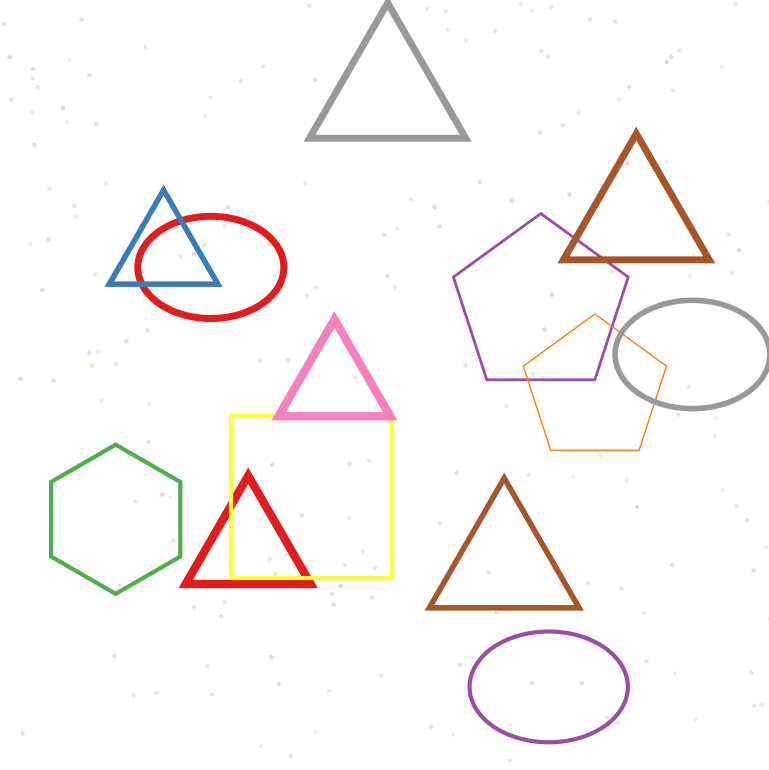[{"shape": "triangle", "thickness": 3, "radius": 0.47, "center": [0.322, 0.288]}, {"shape": "oval", "thickness": 2.5, "radius": 0.47, "center": [0.274, 0.653]}, {"shape": "triangle", "thickness": 2, "radius": 0.41, "center": [0.212, 0.672]}, {"shape": "hexagon", "thickness": 1.5, "radius": 0.48, "center": [0.15, 0.326]}, {"shape": "oval", "thickness": 1.5, "radius": 0.51, "center": [0.713, 0.108]}, {"shape": "pentagon", "thickness": 1, "radius": 0.6, "center": [0.702, 0.603]}, {"shape": "pentagon", "thickness": 0.5, "radius": 0.49, "center": [0.773, 0.494]}, {"shape": "square", "thickness": 1.5, "radius": 0.53, "center": [0.405, 0.355]}, {"shape": "triangle", "thickness": 2.5, "radius": 0.55, "center": [0.826, 0.717]}, {"shape": "triangle", "thickness": 2, "radius": 0.56, "center": [0.655, 0.267]}, {"shape": "triangle", "thickness": 3, "radius": 0.42, "center": [0.434, 0.501]}, {"shape": "oval", "thickness": 2, "radius": 0.5, "center": [0.899, 0.54]}, {"shape": "triangle", "thickness": 2.5, "radius": 0.59, "center": [0.503, 0.879]}]